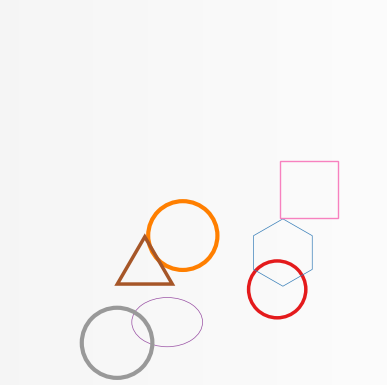[{"shape": "circle", "thickness": 2.5, "radius": 0.37, "center": [0.715, 0.248]}, {"shape": "hexagon", "thickness": 0.5, "radius": 0.44, "center": [0.73, 0.344]}, {"shape": "oval", "thickness": 0.5, "radius": 0.46, "center": [0.431, 0.163]}, {"shape": "circle", "thickness": 3, "radius": 0.45, "center": [0.472, 0.388]}, {"shape": "triangle", "thickness": 2.5, "radius": 0.41, "center": [0.374, 0.303]}, {"shape": "square", "thickness": 1, "radius": 0.38, "center": [0.797, 0.508]}, {"shape": "circle", "thickness": 3, "radius": 0.46, "center": [0.302, 0.11]}]